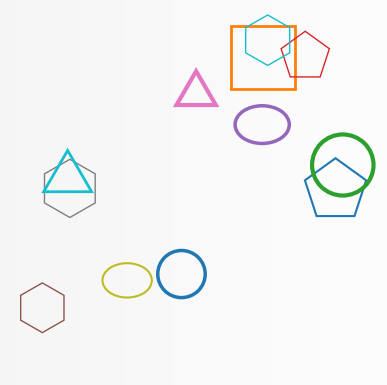[{"shape": "circle", "thickness": 2.5, "radius": 0.31, "center": [0.468, 0.288]}, {"shape": "pentagon", "thickness": 1.5, "radius": 0.42, "center": [0.866, 0.506]}, {"shape": "square", "thickness": 2, "radius": 0.41, "center": [0.679, 0.852]}, {"shape": "circle", "thickness": 3, "radius": 0.4, "center": [0.885, 0.571]}, {"shape": "pentagon", "thickness": 1, "radius": 0.33, "center": [0.788, 0.853]}, {"shape": "oval", "thickness": 2.5, "radius": 0.35, "center": [0.677, 0.676]}, {"shape": "hexagon", "thickness": 1, "radius": 0.32, "center": [0.109, 0.201]}, {"shape": "triangle", "thickness": 3, "radius": 0.29, "center": [0.506, 0.757]}, {"shape": "hexagon", "thickness": 1, "radius": 0.38, "center": [0.18, 0.511]}, {"shape": "oval", "thickness": 1.5, "radius": 0.32, "center": [0.328, 0.272]}, {"shape": "hexagon", "thickness": 1, "radius": 0.33, "center": [0.691, 0.896]}, {"shape": "triangle", "thickness": 2, "radius": 0.36, "center": [0.175, 0.538]}]